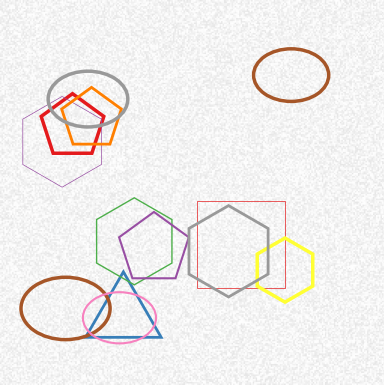[{"shape": "pentagon", "thickness": 2.5, "radius": 0.43, "center": [0.188, 0.671]}, {"shape": "square", "thickness": 0.5, "radius": 0.57, "center": [0.626, 0.366]}, {"shape": "triangle", "thickness": 2, "radius": 0.57, "center": [0.32, 0.181]}, {"shape": "hexagon", "thickness": 1, "radius": 0.56, "center": [0.349, 0.373]}, {"shape": "pentagon", "thickness": 1.5, "radius": 0.48, "center": [0.4, 0.354]}, {"shape": "hexagon", "thickness": 0.5, "radius": 0.59, "center": [0.161, 0.632]}, {"shape": "pentagon", "thickness": 2, "radius": 0.41, "center": [0.238, 0.692]}, {"shape": "hexagon", "thickness": 2.5, "radius": 0.42, "center": [0.74, 0.298]}, {"shape": "oval", "thickness": 2.5, "radius": 0.49, "center": [0.756, 0.805]}, {"shape": "oval", "thickness": 2.5, "radius": 0.58, "center": [0.17, 0.199]}, {"shape": "oval", "thickness": 1.5, "radius": 0.47, "center": [0.31, 0.175]}, {"shape": "oval", "thickness": 2.5, "radius": 0.52, "center": [0.229, 0.743]}, {"shape": "hexagon", "thickness": 2, "radius": 0.59, "center": [0.594, 0.347]}]